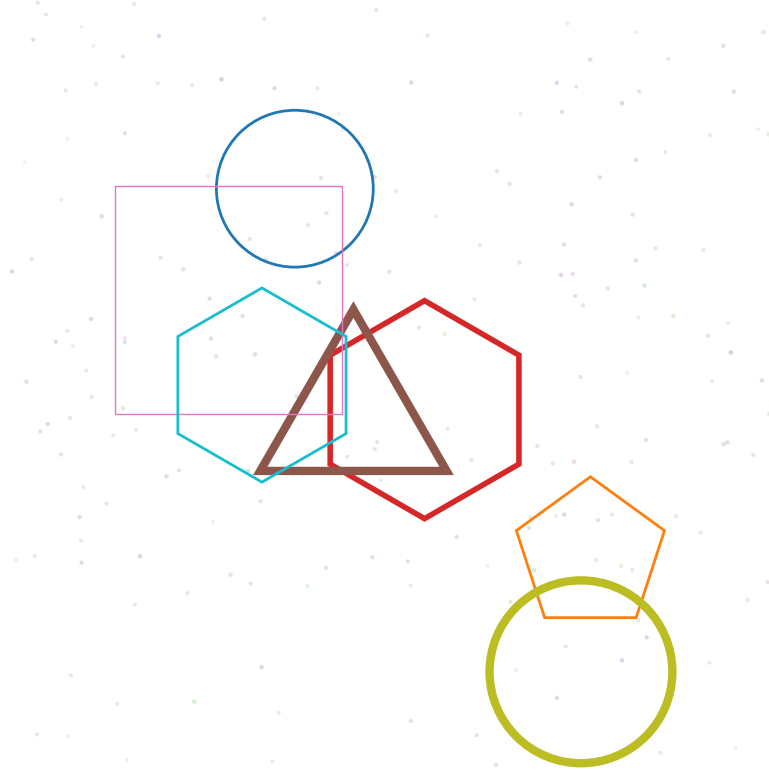[{"shape": "circle", "thickness": 1, "radius": 0.51, "center": [0.383, 0.755]}, {"shape": "pentagon", "thickness": 1, "radius": 0.51, "center": [0.767, 0.28]}, {"shape": "hexagon", "thickness": 2, "radius": 0.71, "center": [0.551, 0.468]}, {"shape": "triangle", "thickness": 3, "radius": 0.7, "center": [0.459, 0.458]}, {"shape": "square", "thickness": 0.5, "radius": 0.74, "center": [0.296, 0.61]}, {"shape": "circle", "thickness": 3, "radius": 0.59, "center": [0.755, 0.128]}, {"shape": "hexagon", "thickness": 1, "radius": 0.63, "center": [0.34, 0.5]}]